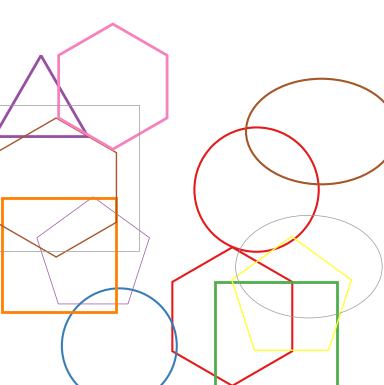[{"shape": "circle", "thickness": 1.5, "radius": 0.81, "center": [0.666, 0.508]}, {"shape": "hexagon", "thickness": 1.5, "radius": 0.9, "center": [0.603, 0.178]}, {"shape": "circle", "thickness": 1.5, "radius": 0.75, "center": [0.31, 0.102]}, {"shape": "square", "thickness": 2, "radius": 0.79, "center": [0.717, 0.11]}, {"shape": "pentagon", "thickness": 0.5, "radius": 0.77, "center": [0.242, 0.335]}, {"shape": "triangle", "thickness": 2, "radius": 0.7, "center": [0.106, 0.715]}, {"shape": "square", "thickness": 2, "radius": 0.74, "center": [0.154, 0.338]}, {"shape": "pentagon", "thickness": 1, "radius": 0.82, "center": [0.757, 0.222]}, {"shape": "hexagon", "thickness": 1, "radius": 0.9, "center": [0.146, 0.513]}, {"shape": "oval", "thickness": 1.5, "radius": 0.98, "center": [0.835, 0.658]}, {"shape": "hexagon", "thickness": 2, "radius": 0.81, "center": [0.293, 0.775]}, {"shape": "square", "thickness": 0.5, "radius": 0.95, "center": [0.172, 0.537]}, {"shape": "oval", "thickness": 0.5, "radius": 0.95, "center": [0.802, 0.307]}]